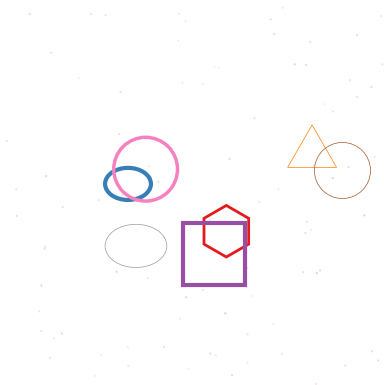[{"shape": "hexagon", "thickness": 2, "radius": 0.33, "center": [0.588, 0.399]}, {"shape": "oval", "thickness": 3, "radius": 0.3, "center": [0.332, 0.522]}, {"shape": "square", "thickness": 3, "radius": 0.4, "center": [0.555, 0.34]}, {"shape": "triangle", "thickness": 0.5, "radius": 0.37, "center": [0.811, 0.602]}, {"shape": "circle", "thickness": 0.5, "radius": 0.36, "center": [0.889, 0.557]}, {"shape": "circle", "thickness": 2.5, "radius": 0.41, "center": [0.378, 0.561]}, {"shape": "oval", "thickness": 0.5, "radius": 0.4, "center": [0.353, 0.361]}]